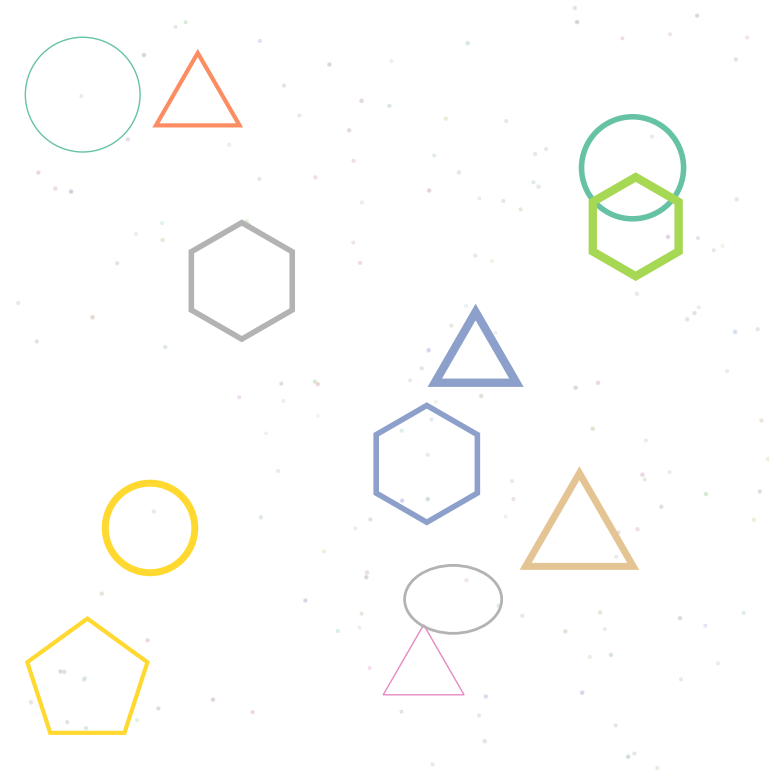[{"shape": "circle", "thickness": 0.5, "radius": 0.37, "center": [0.107, 0.877]}, {"shape": "circle", "thickness": 2, "radius": 0.33, "center": [0.821, 0.782]}, {"shape": "triangle", "thickness": 1.5, "radius": 0.31, "center": [0.257, 0.869]}, {"shape": "hexagon", "thickness": 2, "radius": 0.38, "center": [0.554, 0.398]}, {"shape": "triangle", "thickness": 3, "radius": 0.31, "center": [0.618, 0.534]}, {"shape": "triangle", "thickness": 0.5, "radius": 0.3, "center": [0.55, 0.128]}, {"shape": "hexagon", "thickness": 3, "radius": 0.32, "center": [0.826, 0.706]}, {"shape": "pentagon", "thickness": 1.5, "radius": 0.41, "center": [0.113, 0.115]}, {"shape": "circle", "thickness": 2.5, "radius": 0.29, "center": [0.195, 0.314]}, {"shape": "triangle", "thickness": 2.5, "radius": 0.4, "center": [0.752, 0.305]}, {"shape": "oval", "thickness": 1, "radius": 0.32, "center": [0.588, 0.222]}, {"shape": "hexagon", "thickness": 2, "radius": 0.38, "center": [0.314, 0.635]}]